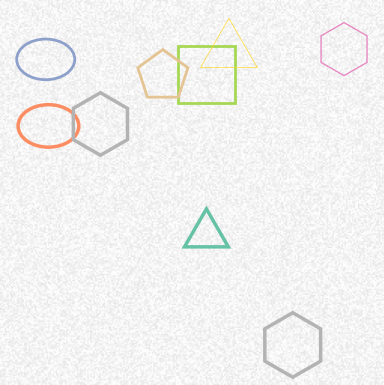[{"shape": "triangle", "thickness": 2.5, "radius": 0.33, "center": [0.536, 0.392]}, {"shape": "oval", "thickness": 2.5, "radius": 0.39, "center": [0.126, 0.673]}, {"shape": "oval", "thickness": 2, "radius": 0.38, "center": [0.119, 0.846]}, {"shape": "hexagon", "thickness": 1, "radius": 0.34, "center": [0.894, 0.872]}, {"shape": "square", "thickness": 2, "radius": 0.37, "center": [0.537, 0.806]}, {"shape": "triangle", "thickness": 0.5, "radius": 0.43, "center": [0.595, 0.867]}, {"shape": "pentagon", "thickness": 2, "radius": 0.34, "center": [0.423, 0.803]}, {"shape": "hexagon", "thickness": 2.5, "radius": 0.41, "center": [0.261, 0.678]}, {"shape": "hexagon", "thickness": 2.5, "radius": 0.42, "center": [0.76, 0.104]}]